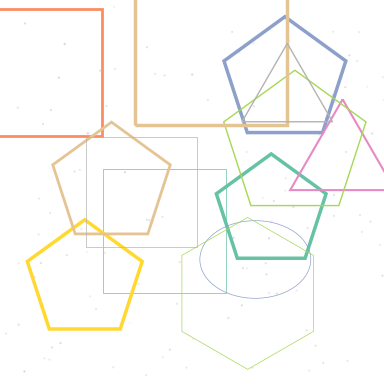[{"shape": "pentagon", "thickness": 2.5, "radius": 0.75, "center": [0.704, 0.45]}, {"shape": "square", "thickness": 0.5, "radius": 0.8, "center": [0.427, 0.4]}, {"shape": "square", "thickness": 2, "radius": 0.83, "center": [0.1, 0.812]}, {"shape": "pentagon", "thickness": 2.5, "radius": 0.83, "center": [0.74, 0.79]}, {"shape": "oval", "thickness": 0.5, "radius": 0.72, "center": [0.663, 0.326]}, {"shape": "triangle", "thickness": 1.5, "radius": 0.79, "center": [0.89, 0.585]}, {"shape": "hexagon", "thickness": 0.5, "radius": 0.99, "center": [0.643, 0.238]}, {"shape": "pentagon", "thickness": 1, "radius": 0.97, "center": [0.766, 0.623]}, {"shape": "pentagon", "thickness": 2.5, "radius": 0.78, "center": [0.22, 0.272]}, {"shape": "pentagon", "thickness": 2, "radius": 0.8, "center": [0.29, 0.522]}, {"shape": "square", "thickness": 2.5, "radius": 0.98, "center": [0.547, 0.872]}, {"shape": "square", "thickness": 0.5, "radius": 0.72, "center": [0.367, 0.501]}, {"shape": "triangle", "thickness": 1, "radius": 0.68, "center": [0.746, 0.752]}]